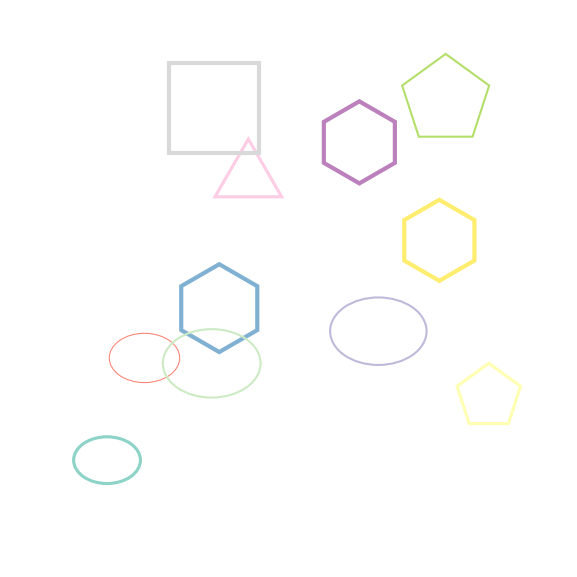[{"shape": "oval", "thickness": 1.5, "radius": 0.29, "center": [0.185, 0.202]}, {"shape": "pentagon", "thickness": 1.5, "radius": 0.29, "center": [0.846, 0.312]}, {"shape": "oval", "thickness": 1, "radius": 0.42, "center": [0.655, 0.426]}, {"shape": "oval", "thickness": 0.5, "radius": 0.3, "center": [0.25, 0.379]}, {"shape": "hexagon", "thickness": 2, "radius": 0.38, "center": [0.38, 0.466]}, {"shape": "pentagon", "thickness": 1, "radius": 0.4, "center": [0.772, 0.827]}, {"shape": "triangle", "thickness": 1.5, "radius": 0.33, "center": [0.43, 0.692]}, {"shape": "square", "thickness": 2, "radius": 0.39, "center": [0.371, 0.812]}, {"shape": "hexagon", "thickness": 2, "radius": 0.36, "center": [0.622, 0.753]}, {"shape": "oval", "thickness": 1, "radius": 0.42, "center": [0.367, 0.37]}, {"shape": "hexagon", "thickness": 2, "radius": 0.35, "center": [0.761, 0.583]}]